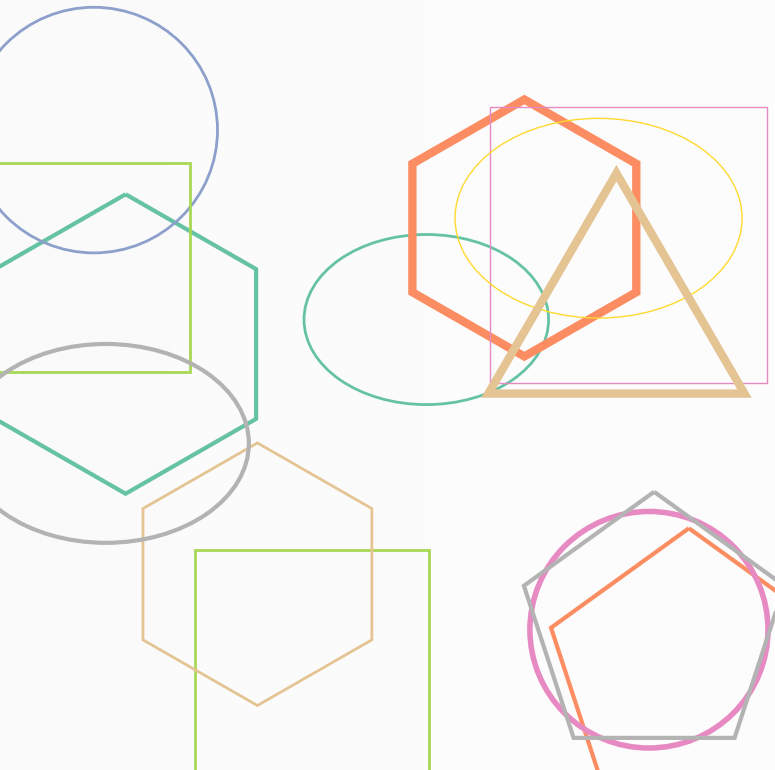[{"shape": "oval", "thickness": 1, "radius": 0.79, "center": [0.55, 0.585]}, {"shape": "hexagon", "thickness": 1.5, "radius": 0.97, "center": [0.162, 0.553]}, {"shape": "hexagon", "thickness": 3, "radius": 0.83, "center": [0.677, 0.704]}, {"shape": "pentagon", "thickness": 1.5, "radius": 0.94, "center": [0.889, 0.127]}, {"shape": "circle", "thickness": 1, "radius": 0.8, "center": [0.121, 0.831]}, {"shape": "circle", "thickness": 2, "radius": 0.77, "center": [0.837, 0.182]}, {"shape": "square", "thickness": 0.5, "radius": 0.9, "center": [0.811, 0.682]}, {"shape": "square", "thickness": 1, "radius": 0.75, "center": [0.402, 0.135]}, {"shape": "square", "thickness": 1, "radius": 0.68, "center": [0.109, 0.653]}, {"shape": "oval", "thickness": 0.5, "radius": 0.93, "center": [0.772, 0.717]}, {"shape": "triangle", "thickness": 3, "radius": 0.95, "center": [0.795, 0.584]}, {"shape": "hexagon", "thickness": 1, "radius": 0.85, "center": [0.332, 0.254]}, {"shape": "oval", "thickness": 1.5, "radius": 0.92, "center": [0.137, 0.424]}, {"shape": "pentagon", "thickness": 1.5, "radius": 0.88, "center": [0.844, 0.185]}]